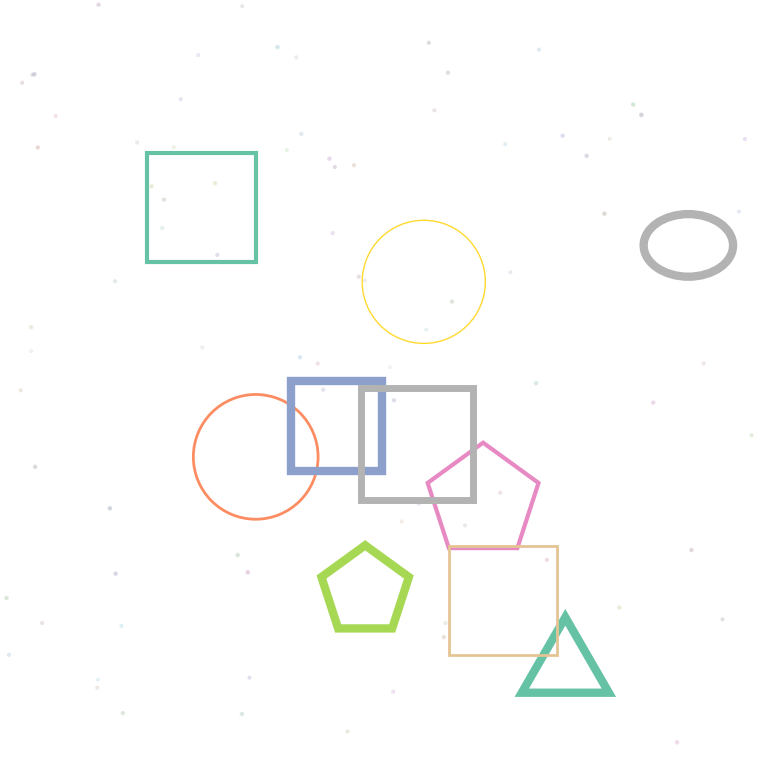[{"shape": "triangle", "thickness": 3, "radius": 0.33, "center": [0.734, 0.133]}, {"shape": "square", "thickness": 1.5, "radius": 0.35, "center": [0.262, 0.73]}, {"shape": "circle", "thickness": 1, "radius": 0.41, "center": [0.332, 0.407]}, {"shape": "square", "thickness": 3, "radius": 0.29, "center": [0.437, 0.447]}, {"shape": "pentagon", "thickness": 1.5, "radius": 0.38, "center": [0.627, 0.349]}, {"shape": "pentagon", "thickness": 3, "radius": 0.3, "center": [0.474, 0.232]}, {"shape": "circle", "thickness": 0.5, "radius": 0.4, "center": [0.55, 0.634]}, {"shape": "square", "thickness": 1, "radius": 0.35, "center": [0.653, 0.22]}, {"shape": "oval", "thickness": 3, "radius": 0.29, "center": [0.894, 0.681]}, {"shape": "square", "thickness": 2.5, "radius": 0.36, "center": [0.541, 0.423]}]